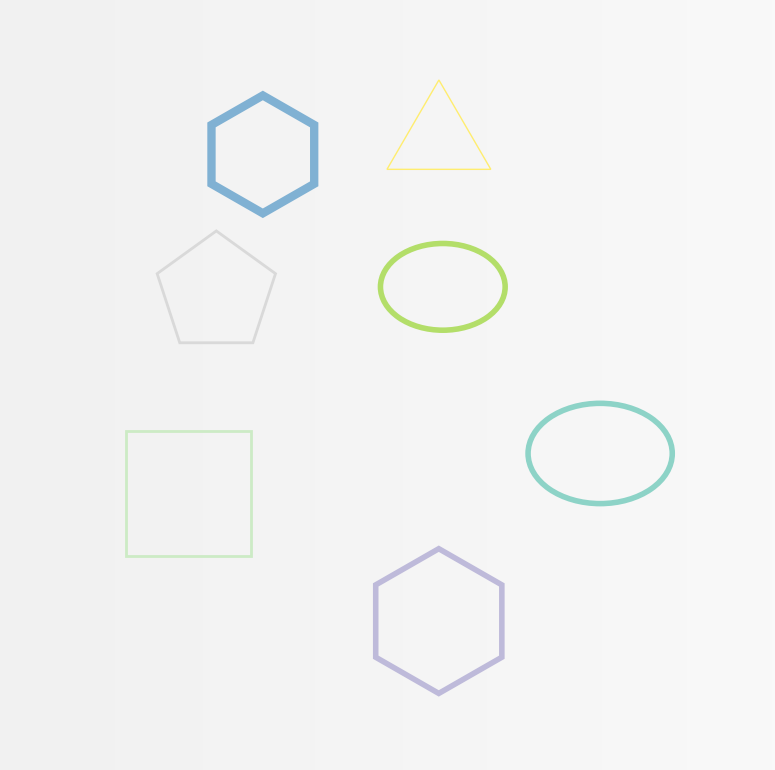[{"shape": "oval", "thickness": 2, "radius": 0.47, "center": [0.774, 0.411]}, {"shape": "hexagon", "thickness": 2, "radius": 0.47, "center": [0.566, 0.193]}, {"shape": "hexagon", "thickness": 3, "radius": 0.38, "center": [0.339, 0.8]}, {"shape": "oval", "thickness": 2, "radius": 0.4, "center": [0.571, 0.627]}, {"shape": "pentagon", "thickness": 1, "radius": 0.4, "center": [0.279, 0.62]}, {"shape": "square", "thickness": 1, "radius": 0.4, "center": [0.244, 0.359]}, {"shape": "triangle", "thickness": 0.5, "radius": 0.39, "center": [0.566, 0.819]}]